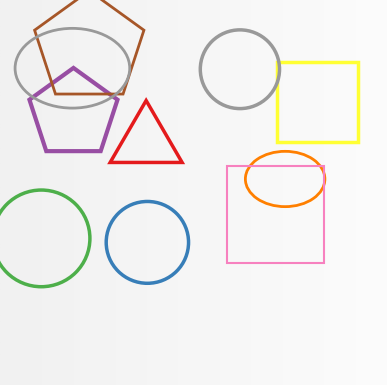[{"shape": "triangle", "thickness": 2.5, "radius": 0.54, "center": [0.377, 0.632]}, {"shape": "circle", "thickness": 2.5, "radius": 0.53, "center": [0.38, 0.37]}, {"shape": "circle", "thickness": 2.5, "radius": 0.63, "center": [0.106, 0.381]}, {"shape": "pentagon", "thickness": 3, "radius": 0.6, "center": [0.19, 0.704]}, {"shape": "oval", "thickness": 2, "radius": 0.51, "center": [0.736, 0.535]}, {"shape": "square", "thickness": 2.5, "radius": 0.52, "center": [0.819, 0.734]}, {"shape": "pentagon", "thickness": 2, "radius": 0.74, "center": [0.23, 0.876]}, {"shape": "square", "thickness": 1.5, "radius": 0.63, "center": [0.711, 0.443]}, {"shape": "circle", "thickness": 2.5, "radius": 0.51, "center": [0.619, 0.82]}, {"shape": "oval", "thickness": 2, "radius": 0.74, "center": [0.187, 0.823]}]